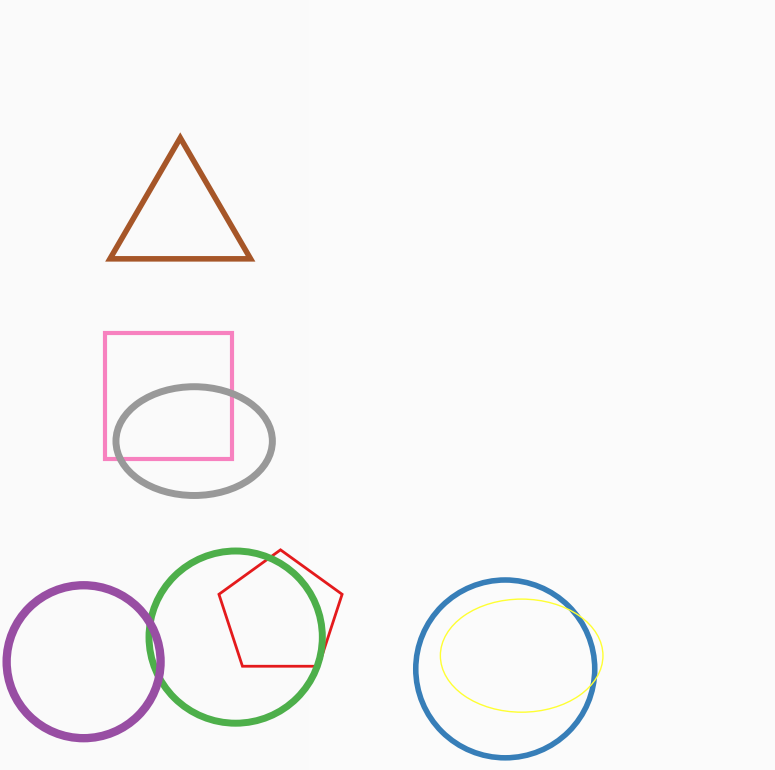[{"shape": "pentagon", "thickness": 1, "radius": 0.42, "center": [0.362, 0.202]}, {"shape": "circle", "thickness": 2, "radius": 0.58, "center": [0.652, 0.131]}, {"shape": "circle", "thickness": 2.5, "radius": 0.56, "center": [0.304, 0.173]}, {"shape": "circle", "thickness": 3, "radius": 0.5, "center": [0.108, 0.141]}, {"shape": "oval", "thickness": 0.5, "radius": 0.52, "center": [0.673, 0.149]}, {"shape": "triangle", "thickness": 2, "radius": 0.52, "center": [0.233, 0.716]}, {"shape": "square", "thickness": 1.5, "radius": 0.41, "center": [0.218, 0.486]}, {"shape": "oval", "thickness": 2.5, "radius": 0.5, "center": [0.251, 0.427]}]